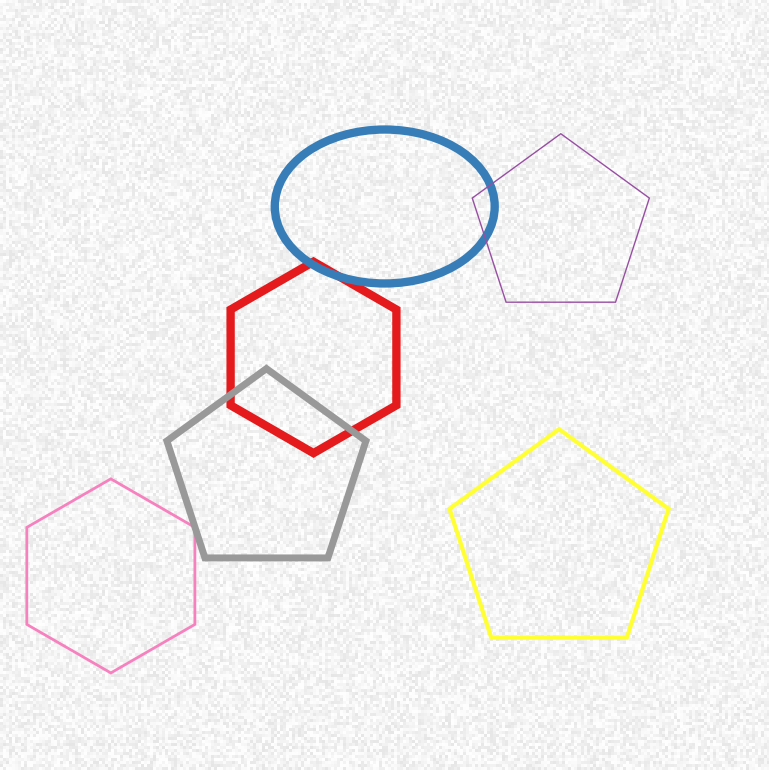[{"shape": "hexagon", "thickness": 3, "radius": 0.62, "center": [0.407, 0.536]}, {"shape": "oval", "thickness": 3, "radius": 0.71, "center": [0.5, 0.732]}, {"shape": "pentagon", "thickness": 0.5, "radius": 0.6, "center": [0.728, 0.705]}, {"shape": "pentagon", "thickness": 1.5, "radius": 0.75, "center": [0.726, 0.293]}, {"shape": "hexagon", "thickness": 1, "radius": 0.63, "center": [0.144, 0.252]}, {"shape": "pentagon", "thickness": 2.5, "radius": 0.68, "center": [0.346, 0.385]}]